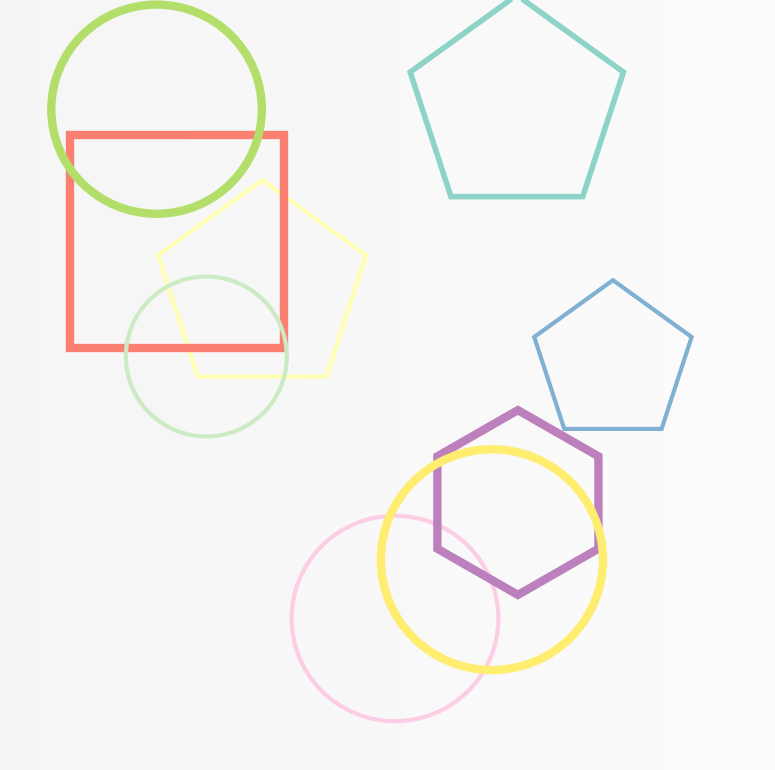[{"shape": "pentagon", "thickness": 2, "radius": 0.72, "center": [0.667, 0.862]}, {"shape": "pentagon", "thickness": 1.5, "radius": 0.71, "center": [0.338, 0.625]}, {"shape": "square", "thickness": 3, "radius": 0.69, "center": [0.229, 0.687]}, {"shape": "pentagon", "thickness": 1.5, "radius": 0.53, "center": [0.791, 0.529]}, {"shape": "circle", "thickness": 3, "radius": 0.68, "center": [0.202, 0.858]}, {"shape": "circle", "thickness": 1.5, "radius": 0.67, "center": [0.51, 0.197]}, {"shape": "hexagon", "thickness": 3, "radius": 0.6, "center": [0.668, 0.347]}, {"shape": "circle", "thickness": 1.5, "radius": 0.52, "center": [0.266, 0.537]}, {"shape": "circle", "thickness": 3, "radius": 0.72, "center": [0.635, 0.273]}]